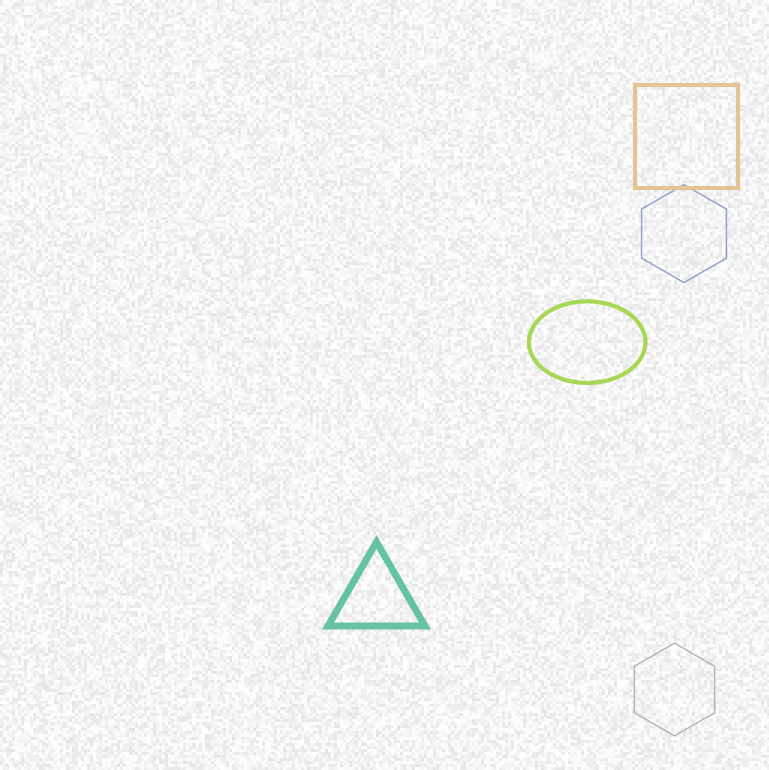[{"shape": "triangle", "thickness": 2.5, "radius": 0.36, "center": [0.489, 0.223]}, {"shape": "hexagon", "thickness": 0.5, "radius": 0.32, "center": [0.888, 0.697]}, {"shape": "oval", "thickness": 1.5, "radius": 0.38, "center": [0.763, 0.556]}, {"shape": "square", "thickness": 1.5, "radius": 0.34, "center": [0.891, 0.823]}, {"shape": "hexagon", "thickness": 0.5, "radius": 0.3, "center": [0.876, 0.105]}]